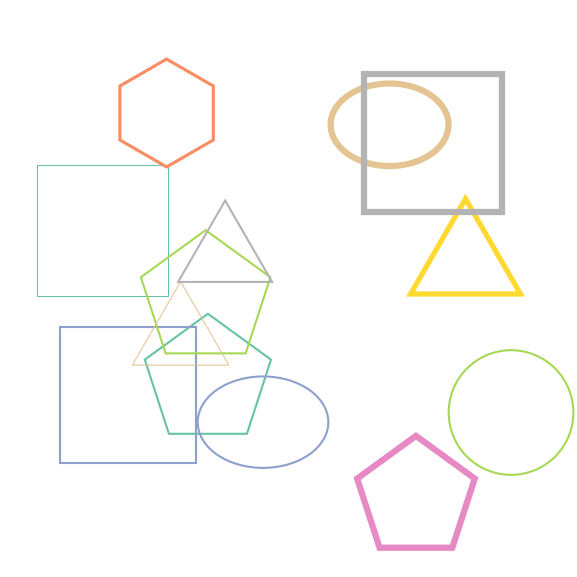[{"shape": "pentagon", "thickness": 1, "radius": 0.57, "center": [0.36, 0.341]}, {"shape": "square", "thickness": 0.5, "radius": 0.57, "center": [0.178, 0.6]}, {"shape": "hexagon", "thickness": 1.5, "radius": 0.47, "center": [0.288, 0.803]}, {"shape": "square", "thickness": 1, "radius": 0.59, "center": [0.222, 0.315]}, {"shape": "oval", "thickness": 1, "radius": 0.57, "center": [0.455, 0.268]}, {"shape": "pentagon", "thickness": 3, "radius": 0.54, "center": [0.72, 0.137]}, {"shape": "pentagon", "thickness": 1, "radius": 0.59, "center": [0.356, 0.483]}, {"shape": "circle", "thickness": 1, "radius": 0.54, "center": [0.885, 0.285]}, {"shape": "triangle", "thickness": 2.5, "radius": 0.55, "center": [0.806, 0.545]}, {"shape": "triangle", "thickness": 0.5, "radius": 0.48, "center": [0.313, 0.415]}, {"shape": "oval", "thickness": 3, "radius": 0.51, "center": [0.675, 0.783]}, {"shape": "square", "thickness": 3, "radius": 0.6, "center": [0.75, 0.752]}, {"shape": "triangle", "thickness": 1, "radius": 0.47, "center": [0.39, 0.558]}]